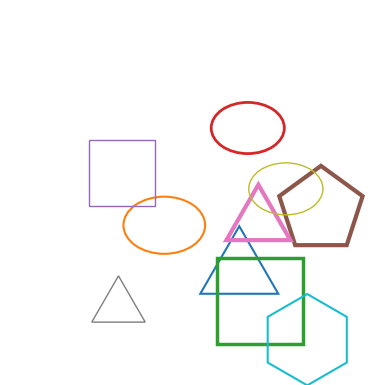[{"shape": "triangle", "thickness": 1.5, "radius": 0.58, "center": [0.621, 0.295]}, {"shape": "oval", "thickness": 1.5, "radius": 0.53, "center": [0.427, 0.415]}, {"shape": "square", "thickness": 2.5, "radius": 0.56, "center": [0.676, 0.218]}, {"shape": "oval", "thickness": 2, "radius": 0.47, "center": [0.644, 0.668]}, {"shape": "square", "thickness": 1, "radius": 0.43, "center": [0.318, 0.551]}, {"shape": "pentagon", "thickness": 3, "radius": 0.57, "center": [0.834, 0.455]}, {"shape": "triangle", "thickness": 3, "radius": 0.48, "center": [0.671, 0.424]}, {"shape": "triangle", "thickness": 1, "radius": 0.4, "center": [0.308, 0.203]}, {"shape": "oval", "thickness": 1, "radius": 0.48, "center": [0.742, 0.51]}, {"shape": "hexagon", "thickness": 1.5, "radius": 0.59, "center": [0.798, 0.118]}]